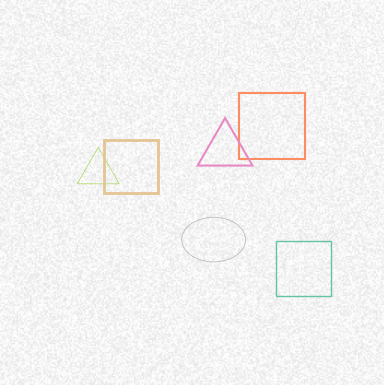[{"shape": "square", "thickness": 1, "radius": 0.36, "center": [0.788, 0.302]}, {"shape": "square", "thickness": 1.5, "radius": 0.43, "center": [0.707, 0.673]}, {"shape": "triangle", "thickness": 1.5, "radius": 0.41, "center": [0.585, 0.611]}, {"shape": "triangle", "thickness": 0.5, "radius": 0.32, "center": [0.255, 0.554]}, {"shape": "square", "thickness": 2, "radius": 0.35, "center": [0.34, 0.567]}, {"shape": "oval", "thickness": 0.5, "radius": 0.41, "center": [0.555, 0.378]}]